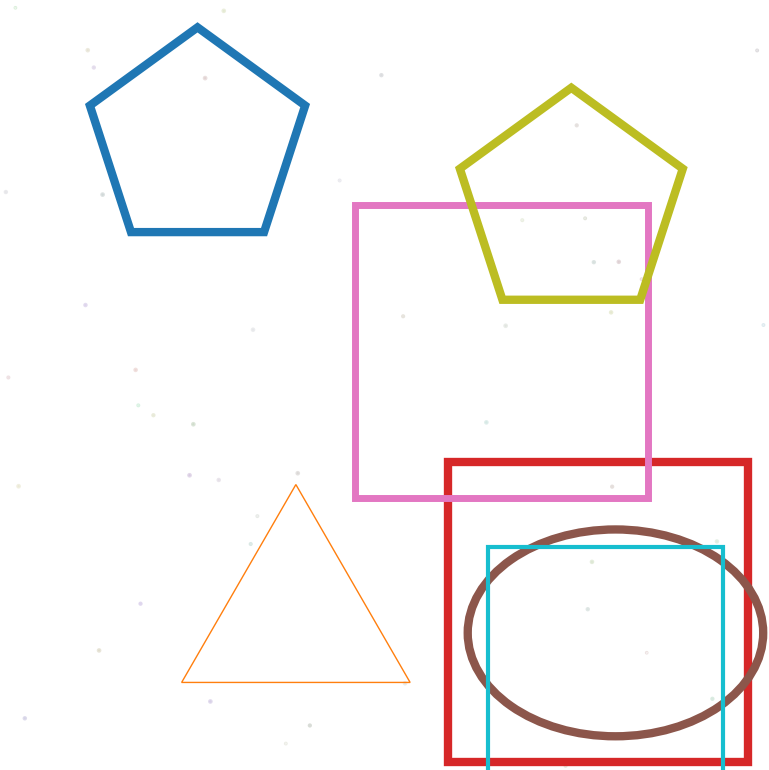[{"shape": "pentagon", "thickness": 3, "radius": 0.73, "center": [0.257, 0.817]}, {"shape": "triangle", "thickness": 0.5, "radius": 0.86, "center": [0.384, 0.199]}, {"shape": "square", "thickness": 3, "radius": 0.97, "center": [0.777, 0.205]}, {"shape": "oval", "thickness": 3, "radius": 0.96, "center": [0.799, 0.178]}, {"shape": "square", "thickness": 2.5, "radius": 0.95, "center": [0.651, 0.543]}, {"shape": "pentagon", "thickness": 3, "radius": 0.76, "center": [0.742, 0.734]}, {"shape": "square", "thickness": 1.5, "radius": 0.76, "center": [0.786, 0.136]}]